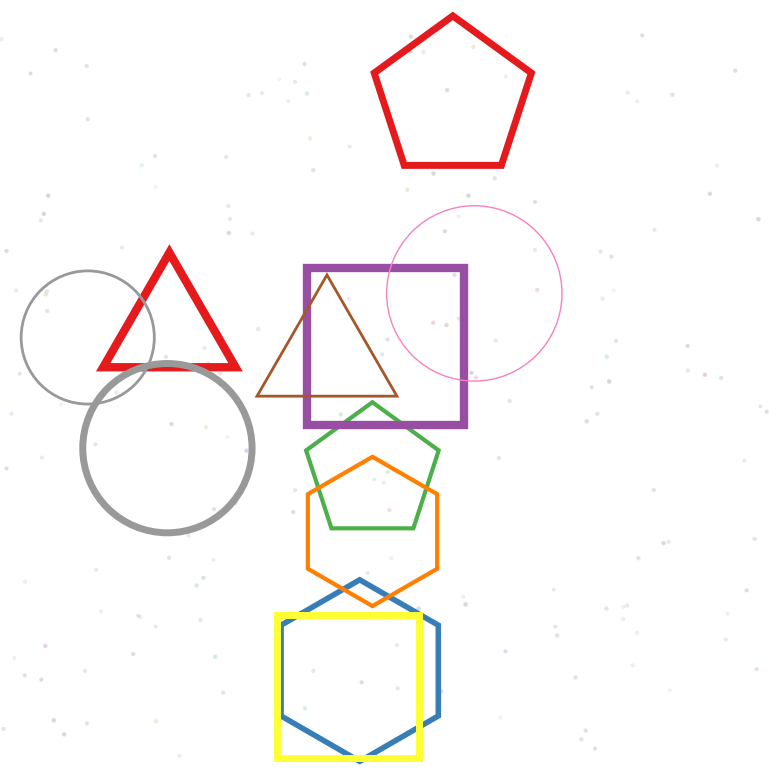[{"shape": "pentagon", "thickness": 2.5, "radius": 0.54, "center": [0.588, 0.872]}, {"shape": "triangle", "thickness": 3, "radius": 0.5, "center": [0.22, 0.573]}, {"shape": "hexagon", "thickness": 2, "radius": 0.59, "center": [0.467, 0.129]}, {"shape": "pentagon", "thickness": 1.5, "radius": 0.45, "center": [0.484, 0.387]}, {"shape": "square", "thickness": 3, "radius": 0.51, "center": [0.501, 0.55]}, {"shape": "hexagon", "thickness": 1.5, "radius": 0.48, "center": [0.484, 0.31]}, {"shape": "square", "thickness": 2.5, "radius": 0.46, "center": [0.452, 0.108]}, {"shape": "triangle", "thickness": 1, "radius": 0.52, "center": [0.425, 0.538]}, {"shape": "circle", "thickness": 0.5, "radius": 0.57, "center": [0.616, 0.619]}, {"shape": "circle", "thickness": 1, "radius": 0.43, "center": [0.114, 0.562]}, {"shape": "circle", "thickness": 2.5, "radius": 0.55, "center": [0.217, 0.418]}]